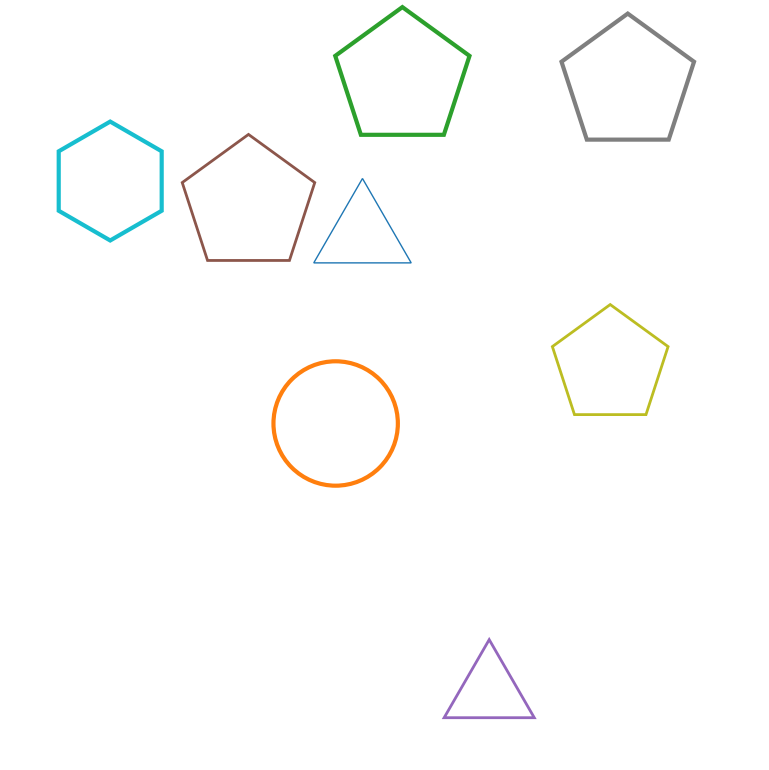[{"shape": "triangle", "thickness": 0.5, "radius": 0.37, "center": [0.471, 0.695]}, {"shape": "circle", "thickness": 1.5, "radius": 0.4, "center": [0.436, 0.45]}, {"shape": "pentagon", "thickness": 1.5, "radius": 0.46, "center": [0.523, 0.899]}, {"shape": "triangle", "thickness": 1, "radius": 0.34, "center": [0.635, 0.102]}, {"shape": "pentagon", "thickness": 1, "radius": 0.45, "center": [0.323, 0.735]}, {"shape": "pentagon", "thickness": 1.5, "radius": 0.45, "center": [0.815, 0.892]}, {"shape": "pentagon", "thickness": 1, "radius": 0.4, "center": [0.793, 0.525]}, {"shape": "hexagon", "thickness": 1.5, "radius": 0.39, "center": [0.143, 0.765]}]